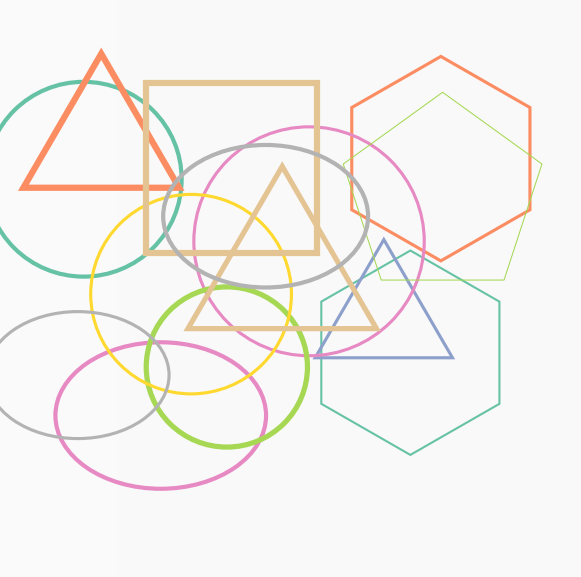[{"shape": "hexagon", "thickness": 1, "radius": 0.88, "center": [0.706, 0.388]}, {"shape": "circle", "thickness": 2, "radius": 0.84, "center": [0.144, 0.689]}, {"shape": "triangle", "thickness": 3, "radius": 0.77, "center": [0.174, 0.751]}, {"shape": "hexagon", "thickness": 1.5, "radius": 0.88, "center": [0.758, 0.724]}, {"shape": "triangle", "thickness": 1.5, "radius": 0.68, "center": [0.66, 0.448]}, {"shape": "circle", "thickness": 1.5, "radius": 0.99, "center": [0.532, 0.581]}, {"shape": "oval", "thickness": 2, "radius": 0.91, "center": [0.277, 0.28]}, {"shape": "circle", "thickness": 2.5, "radius": 0.69, "center": [0.39, 0.364]}, {"shape": "pentagon", "thickness": 0.5, "radius": 0.9, "center": [0.761, 0.66]}, {"shape": "circle", "thickness": 1.5, "radius": 0.86, "center": [0.329, 0.49]}, {"shape": "square", "thickness": 3, "radius": 0.74, "center": [0.398, 0.708]}, {"shape": "triangle", "thickness": 2.5, "radius": 0.94, "center": [0.486, 0.524]}, {"shape": "oval", "thickness": 2, "radius": 0.88, "center": [0.457, 0.625]}, {"shape": "oval", "thickness": 1.5, "radius": 0.79, "center": [0.134, 0.35]}]